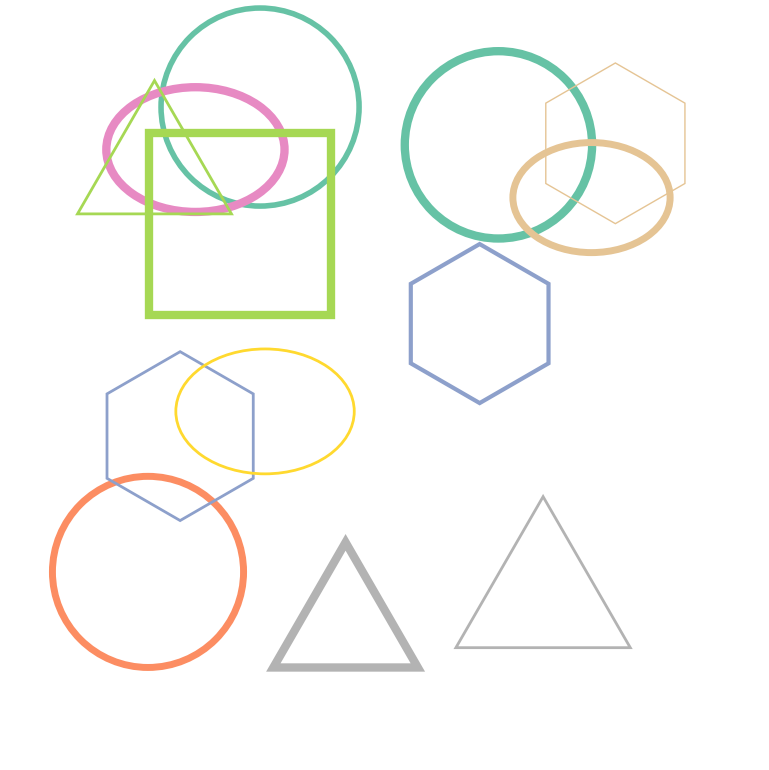[{"shape": "circle", "thickness": 2, "radius": 0.64, "center": [0.338, 0.861]}, {"shape": "circle", "thickness": 3, "radius": 0.61, "center": [0.647, 0.812]}, {"shape": "circle", "thickness": 2.5, "radius": 0.62, "center": [0.192, 0.257]}, {"shape": "hexagon", "thickness": 1, "radius": 0.55, "center": [0.234, 0.434]}, {"shape": "hexagon", "thickness": 1.5, "radius": 0.52, "center": [0.623, 0.58]}, {"shape": "oval", "thickness": 3, "radius": 0.58, "center": [0.254, 0.806]}, {"shape": "triangle", "thickness": 1, "radius": 0.58, "center": [0.201, 0.78]}, {"shape": "square", "thickness": 3, "radius": 0.59, "center": [0.312, 0.709]}, {"shape": "oval", "thickness": 1, "radius": 0.58, "center": [0.344, 0.466]}, {"shape": "oval", "thickness": 2.5, "radius": 0.51, "center": [0.768, 0.743]}, {"shape": "hexagon", "thickness": 0.5, "radius": 0.52, "center": [0.799, 0.814]}, {"shape": "triangle", "thickness": 1, "radius": 0.65, "center": [0.705, 0.224]}, {"shape": "triangle", "thickness": 3, "radius": 0.54, "center": [0.449, 0.187]}]